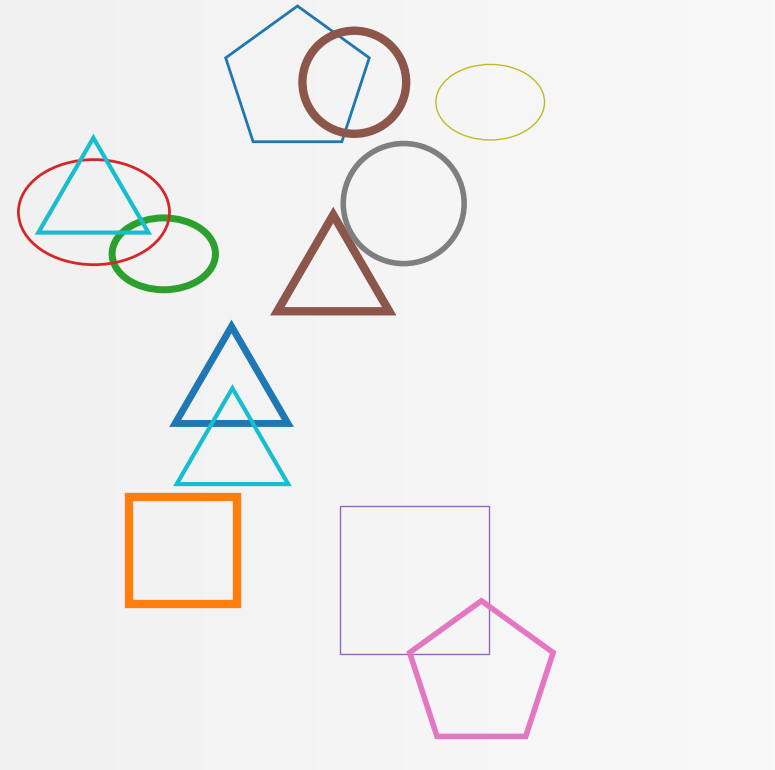[{"shape": "triangle", "thickness": 2.5, "radius": 0.42, "center": [0.299, 0.492]}, {"shape": "pentagon", "thickness": 1, "radius": 0.49, "center": [0.384, 0.895]}, {"shape": "square", "thickness": 3, "radius": 0.35, "center": [0.236, 0.285]}, {"shape": "oval", "thickness": 2.5, "radius": 0.33, "center": [0.211, 0.67]}, {"shape": "oval", "thickness": 1, "radius": 0.49, "center": [0.121, 0.724]}, {"shape": "square", "thickness": 0.5, "radius": 0.48, "center": [0.535, 0.247]}, {"shape": "triangle", "thickness": 3, "radius": 0.42, "center": [0.43, 0.637]}, {"shape": "circle", "thickness": 3, "radius": 0.33, "center": [0.457, 0.893]}, {"shape": "pentagon", "thickness": 2, "radius": 0.49, "center": [0.621, 0.122]}, {"shape": "circle", "thickness": 2, "radius": 0.39, "center": [0.521, 0.736]}, {"shape": "oval", "thickness": 0.5, "radius": 0.35, "center": [0.633, 0.867]}, {"shape": "triangle", "thickness": 1.5, "radius": 0.42, "center": [0.3, 0.413]}, {"shape": "triangle", "thickness": 1.5, "radius": 0.41, "center": [0.121, 0.739]}]